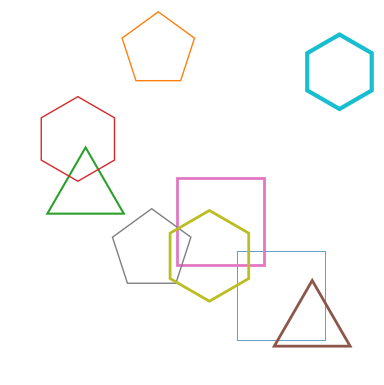[{"shape": "square", "thickness": 0.5, "radius": 0.57, "center": [0.73, 0.232]}, {"shape": "pentagon", "thickness": 1, "radius": 0.49, "center": [0.411, 0.87]}, {"shape": "triangle", "thickness": 1.5, "radius": 0.57, "center": [0.222, 0.502]}, {"shape": "hexagon", "thickness": 1, "radius": 0.55, "center": [0.202, 0.639]}, {"shape": "triangle", "thickness": 2, "radius": 0.57, "center": [0.811, 0.158]}, {"shape": "square", "thickness": 2, "radius": 0.57, "center": [0.573, 0.426]}, {"shape": "pentagon", "thickness": 1, "radius": 0.54, "center": [0.394, 0.351]}, {"shape": "hexagon", "thickness": 2, "radius": 0.59, "center": [0.544, 0.335]}, {"shape": "hexagon", "thickness": 3, "radius": 0.48, "center": [0.882, 0.814]}]